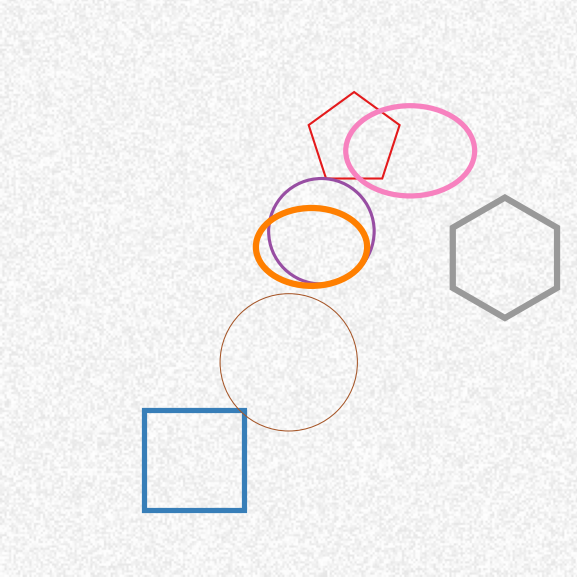[{"shape": "pentagon", "thickness": 1, "radius": 0.41, "center": [0.613, 0.757]}, {"shape": "square", "thickness": 2.5, "radius": 0.43, "center": [0.337, 0.202]}, {"shape": "circle", "thickness": 1.5, "radius": 0.46, "center": [0.557, 0.599]}, {"shape": "oval", "thickness": 3, "radius": 0.48, "center": [0.539, 0.572]}, {"shape": "circle", "thickness": 0.5, "radius": 0.59, "center": [0.5, 0.372]}, {"shape": "oval", "thickness": 2.5, "radius": 0.56, "center": [0.71, 0.738]}, {"shape": "hexagon", "thickness": 3, "radius": 0.52, "center": [0.874, 0.553]}]